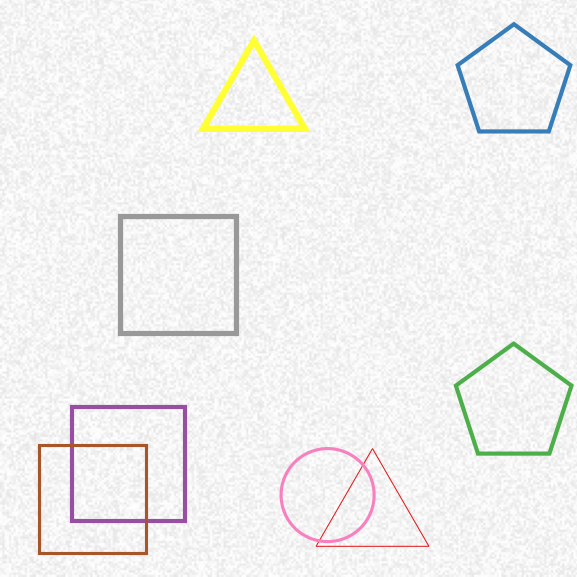[{"shape": "triangle", "thickness": 0.5, "radius": 0.56, "center": [0.645, 0.11]}, {"shape": "pentagon", "thickness": 2, "radius": 0.51, "center": [0.89, 0.855]}, {"shape": "pentagon", "thickness": 2, "radius": 0.53, "center": [0.89, 0.299]}, {"shape": "square", "thickness": 2, "radius": 0.49, "center": [0.223, 0.196]}, {"shape": "triangle", "thickness": 3, "radius": 0.51, "center": [0.44, 0.827]}, {"shape": "square", "thickness": 1.5, "radius": 0.47, "center": [0.16, 0.135]}, {"shape": "circle", "thickness": 1.5, "radius": 0.4, "center": [0.567, 0.142]}, {"shape": "square", "thickness": 2.5, "radius": 0.51, "center": [0.308, 0.523]}]